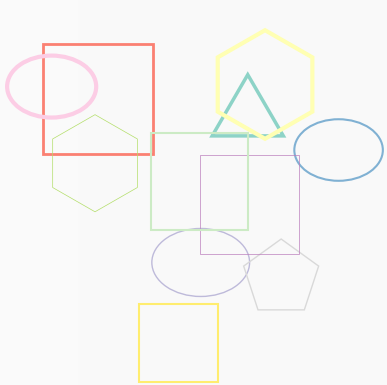[{"shape": "triangle", "thickness": 2.5, "radius": 0.53, "center": [0.639, 0.7]}, {"shape": "hexagon", "thickness": 3, "radius": 0.7, "center": [0.684, 0.781]}, {"shape": "oval", "thickness": 1, "radius": 0.63, "center": [0.518, 0.318]}, {"shape": "square", "thickness": 2, "radius": 0.71, "center": [0.253, 0.743]}, {"shape": "oval", "thickness": 1.5, "radius": 0.57, "center": [0.874, 0.61]}, {"shape": "hexagon", "thickness": 0.5, "radius": 0.63, "center": [0.245, 0.576]}, {"shape": "oval", "thickness": 3, "radius": 0.57, "center": [0.133, 0.775]}, {"shape": "pentagon", "thickness": 1, "radius": 0.51, "center": [0.726, 0.277]}, {"shape": "square", "thickness": 0.5, "radius": 0.64, "center": [0.644, 0.468]}, {"shape": "square", "thickness": 1.5, "radius": 0.63, "center": [0.515, 0.528]}, {"shape": "square", "thickness": 1.5, "radius": 0.51, "center": [0.461, 0.108]}]